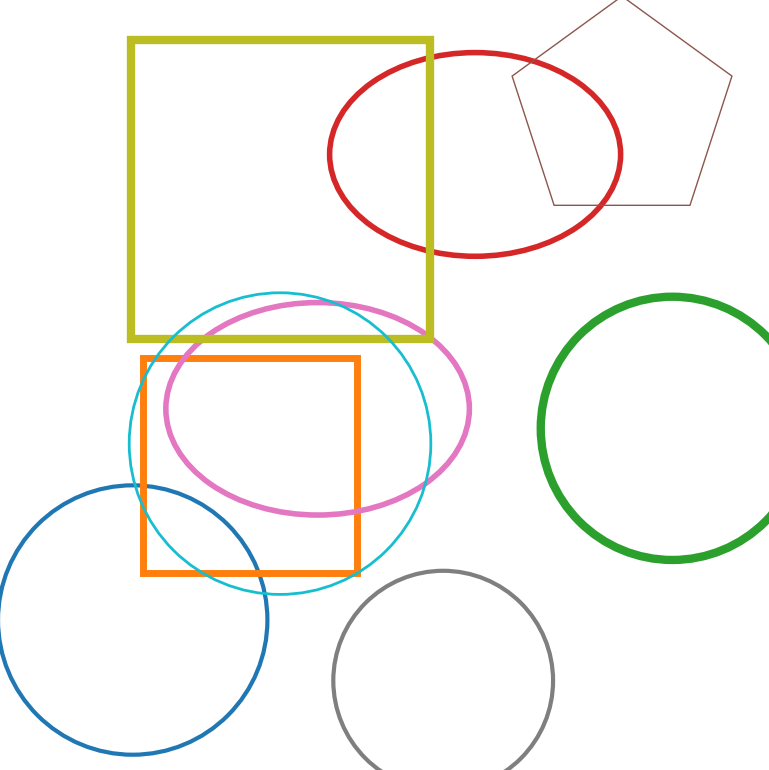[{"shape": "circle", "thickness": 1.5, "radius": 0.87, "center": [0.172, 0.195]}, {"shape": "square", "thickness": 2.5, "radius": 0.7, "center": [0.324, 0.396]}, {"shape": "circle", "thickness": 3, "radius": 0.85, "center": [0.873, 0.444]}, {"shape": "oval", "thickness": 2, "radius": 0.94, "center": [0.617, 0.799]}, {"shape": "pentagon", "thickness": 0.5, "radius": 0.75, "center": [0.808, 0.855]}, {"shape": "oval", "thickness": 2, "radius": 0.99, "center": [0.412, 0.469]}, {"shape": "circle", "thickness": 1.5, "radius": 0.71, "center": [0.576, 0.116]}, {"shape": "square", "thickness": 3, "radius": 0.97, "center": [0.364, 0.754]}, {"shape": "circle", "thickness": 1, "radius": 0.98, "center": [0.364, 0.424]}]